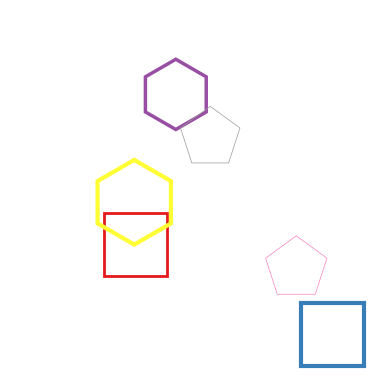[{"shape": "square", "thickness": 2, "radius": 0.41, "center": [0.352, 0.366]}, {"shape": "square", "thickness": 3, "radius": 0.41, "center": [0.863, 0.131]}, {"shape": "hexagon", "thickness": 2.5, "radius": 0.46, "center": [0.457, 0.755]}, {"shape": "hexagon", "thickness": 3, "radius": 0.55, "center": [0.349, 0.475]}, {"shape": "pentagon", "thickness": 0.5, "radius": 0.42, "center": [0.77, 0.304]}, {"shape": "pentagon", "thickness": 0.5, "radius": 0.41, "center": [0.546, 0.642]}]